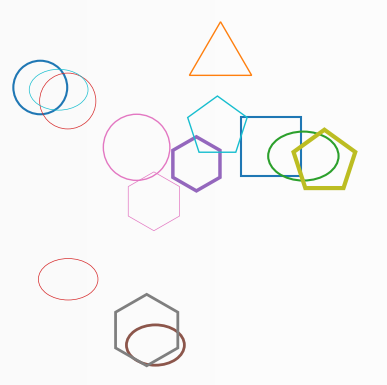[{"shape": "circle", "thickness": 1.5, "radius": 0.35, "center": [0.104, 0.773]}, {"shape": "square", "thickness": 1.5, "radius": 0.39, "center": [0.698, 0.619]}, {"shape": "triangle", "thickness": 1, "radius": 0.46, "center": [0.569, 0.851]}, {"shape": "oval", "thickness": 1.5, "radius": 0.45, "center": [0.783, 0.595]}, {"shape": "oval", "thickness": 0.5, "radius": 0.38, "center": [0.176, 0.275]}, {"shape": "circle", "thickness": 0.5, "radius": 0.36, "center": [0.175, 0.738]}, {"shape": "hexagon", "thickness": 2.5, "radius": 0.35, "center": [0.507, 0.574]}, {"shape": "oval", "thickness": 2, "radius": 0.37, "center": [0.401, 0.104]}, {"shape": "hexagon", "thickness": 0.5, "radius": 0.38, "center": [0.397, 0.477]}, {"shape": "circle", "thickness": 1, "radius": 0.43, "center": [0.353, 0.617]}, {"shape": "hexagon", "thickness": 2, "radius": 0.46, "center": [0.379, 0.143]}, {"shape": "pentagon", "thickness": 3, "radius": 0.42, "center": [0.837, 0.579]}, {"shape": "oval", "thickness": 0.5, "radius": 0.38, "center": [0.151, 0.767]}, {"shape": "pentagon", "thickness": 1, "radius": 0.4, "center": [0.561, 0.67]}]